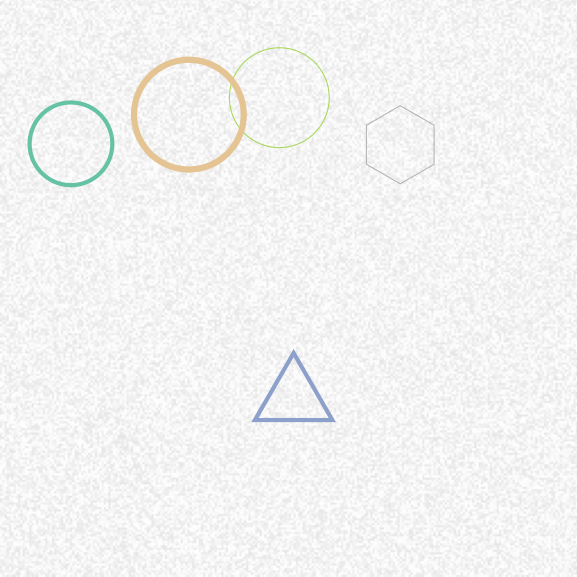[{"shape": "circle", "thickness": 2, "radius": 0.36, "center": [0.123, 0.75]}, {"shape": "triangle", "thickness": 2, "radius": 0.39, "center": [0.508, 0.31]}, {"shape": "circle", "thickness": 0.5, "radius": 0.43, "center": [0.484, 0.83]}, {"shape": "circle", "thickness": 3, "radius": 0.47, "center": [0.327, 0.801]}, {"shape": "hexagon", "thickness": 0.5, "radius": 0.34, "center": [0.693, 0.749]}]